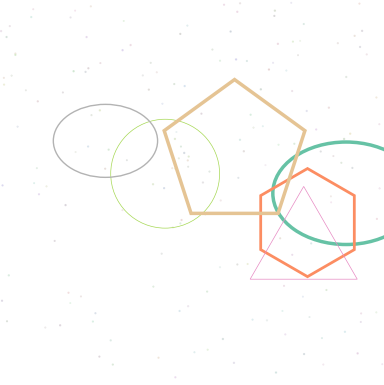[{"shape": "oval", "thickness": 2.5, "radius": 0.95, "center": [0.899, 0.498]}, {"shape": "hexagon", "thickness": 2, "radius": 0.7, "center": [0.799, 0.422]}, {"shape": "triangle", "thickness": 0.5, "radius": 0.8, "center": [0.789, 0.355]}, {"shape": "circle", "thickness": 0.5, "radius": 0.71, "center": [0.429, 0.549]}, {"shape": "pentagon", "thickness": 2.5, "radius": 0.96, "center": [0.609, 0.601]}, {"shape": "oval", "thickness": 1, "radius": 0.68, "center": [0.274, 0.634]}]